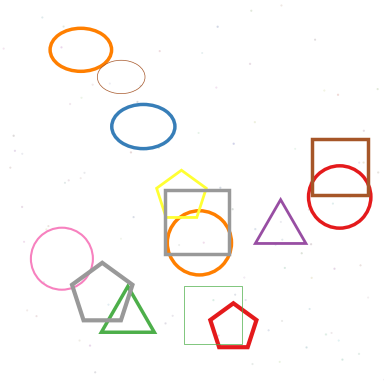[{"shape": "pentagon", "thickness": 3, "radius": 0.32, "center": [0.606, 0.149]}, {"shape": "circle", "thickness": 2.5, "radius": 0.4, "center": [0.882, 0.488]}, {"shape": "oval", "thickness": 2.5, "radius": 0.41, "center": [0.372, 0.671]}, {"shape": "square", "thickness": 0.5, "radius": 0.38, "center": [0.554, 0.182]}, {"shape": "triangle", "thickness": 2.5, "radius": 0.4, "center": [0.332, 0.177]}, {"shape": "triangle", "thickness": 2, "radius": 0.38, "center": [0.729, 0.406]}, {"shape": "circle", "thickness": 2.5, "radius": 0.42, "center": [0.518, 0.369]}, {"shape": "oval", "thickness": 2.5, "radius": 0.4, "center": [0.21, 0.871]}, {"shape": "pentagon", "thickness": 2, "radius": 0.34, "center": [0.471, 0.49]}, {"shape": "oval", "thickness": 0.5, "radius": 0.31, "center": [0.315, 0.8]}, {"shape": "square", "thickness": 2.5, "radius": 0.36, "center": [0.882, 0.566]}, {"shape": "circle", "thickness": 1.5, "radius": 0.4, "center": [0.161, 0.328]}, {"shape": "pentagon", "thickness": 3, "radius": 0.41, "center": [0.266, 0.235]}, {"shape": "square", "thickness": 2.5, "radius": 0.41, "center": [0.511, 0.424]}]